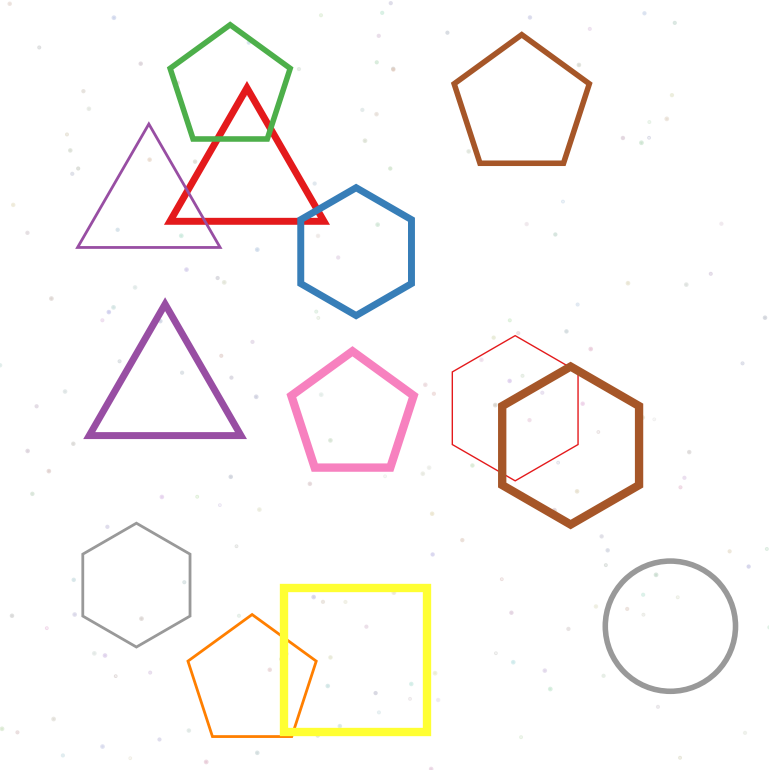[{"shape": "hexagon", "thickness": 0.5, "radius": 0.47, "center": [0.669, 0.47]}, {"shape": "triangle", "thickness": 2.5, "radius": 0.58, "center": [0.321, 0.77]}, {"shape": "hexagon", "thickness": 2.5, "radius": 0.42, "center": [0.462, 0.673]}, {"shape": "pentagon", "thickness": 2, "radius": 0.41, "center": [0.299, 0.886]}, {"shape": "triangle", "thickness": 1, "radius": 0.53, "center": [0.193, 0.732]}, {"shape": "triangle", "thickness": 2.5, "radius": 0.57, "center": [0.214, 0.491]}, {"shape": "pentagon", "thickness": 1, "radius": 0.44, "center": [0.327, 0.114]}, {"shape": "square", "thickness": 3, "radius": 0.47, "center": [0.462, 0.143]}, {"shape": "hexagon", "thickness": 3, "radius": 0.51, "center": [0.741, 0.421]}, {"shape": "pentagon", "thickness": 2, "radius": 0.46, "center": [0.678, 0.863]}, {"shape": "pentagon", "thickness": 3, "radius": 0.42, "center": [0.458, 0.46]}, {"shape": "hexagon", "thickness": 1, "radius": 0.4, "center": [0.177, 0.24]}, {"shape": "circle", "thickness": 2, "radius": 0.42, "center": [0.871, 0.187]}]